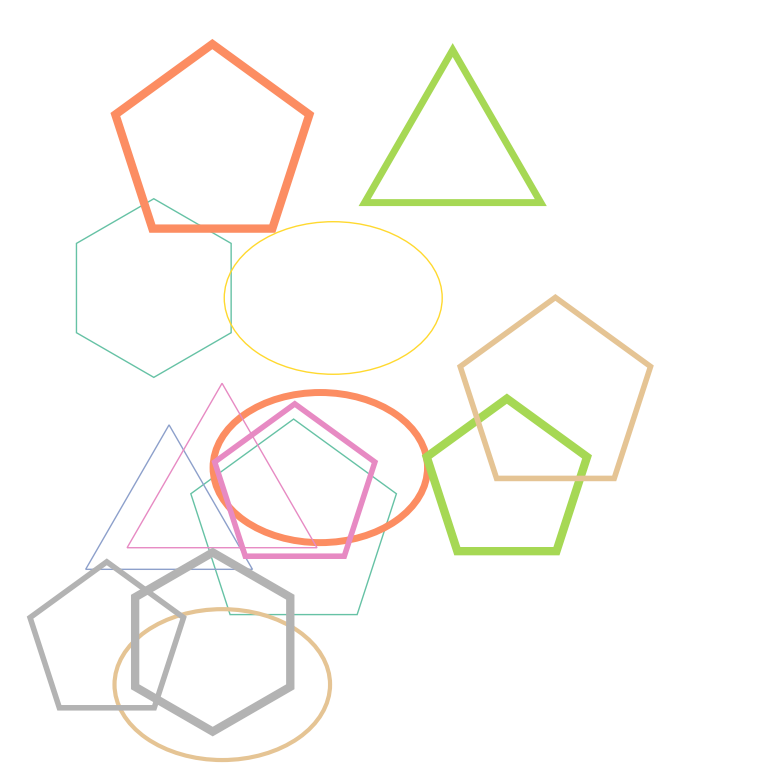[{"shape": "pentagon", "thickness": 0.5, "radius": 0.7, "center": [0.381, 0.315]}, {"shape": "hexagon", "thickness": 0.5, "radius": 0.58, "center": [0.2, 0.626]}, {"shape": "pentagon", "thickness": 3, "radius": 0.66, "center": [0.276, 0.81]}, {"shape": "oval", "thickness": 2.5, "radius": 0.7, "center": [0.416, 0.393]}, {"shape": "triangle", "thickness": 0.5, "radius": 0.63, "center": [0.22, 0.323]}, {"shape": "pentagon", "thickness": 2, "radius": 0.55, "center": [0.383, 0.366]}, {"shape": "triangle", "thickness": 0.5, "radius": 0.71, "center": [0.288, 0.36]}, {"shape": "triangle", "thickness": 2.5, "radius": 0.66, "center": [0.588, 0.803]}, {"shape": "pentagon", "thickness": 3, "radius": 0.55, "center": [0.658, 0.373]}, {"shape": "oval", "thickness": 0.5, "radius": 0.71, "center": [0.433, 0.613]}, {"shape": "oval", "thickness": 1.5, "radius": 0.7, "center": [0.289, 0.111]}, {"shape": "pentagon", "thickness": 2, "radius": 0.65, "center": [0.721, 0.484]}, {"shape": "pentagon", "thickness": 2, "radius": 0.52, "center": [0.139, 0.166]}, {"shape": "hexagon", "thickness": 3, "radius": 0.58, "center": [0.276, 0.166]}]